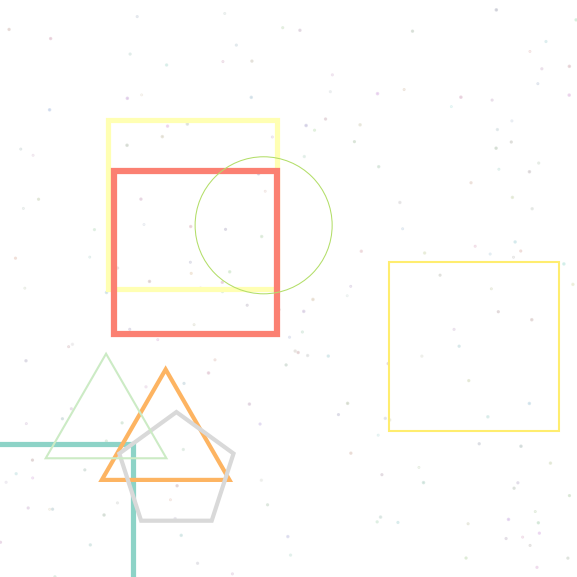[{"shape": "square", "thickness": 2.5, "radius": 0.64, "center": [0.102, 0.103]}, {"shape": "square", "thickness": 2.5, "radius": 0.73, "center": [0.334, 0.645]}, {"shape": "square", "thickness": 3, "radius": 0.71, "center": [0.339, 0.562]}, {"shape": "triangle", "thickness": 2, "radius": 0.64, "center": [0.287, 0.232]}, {"shape": "circle", "thickness": 0.5, "radius": 0.59, "center": [0.457, 0.609]}, {"shape": "pentagon", "thickness": 2, "radius": 0.52, "center": [0.305, 0.182]}, {"shape": "triangle", "thickness": 1, "radius": 0.6, "center": [0.184, 0.266]}, {"shape": "square", "thickness": 1, "radius": 0.73, "center": [0.82, 0.399]}]